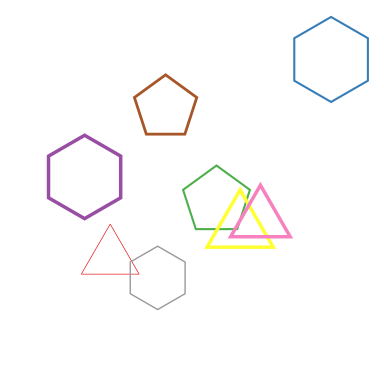[{"shape": "triangle", "thickness": 0.5, "radius": 0.43, "center": [0.286, 0.331]}, {"shape": "hexagon", "thickness": 1.5, "radius": 0.55, "center": [0.86, 0.846]}, {"shape": "pentagon", "thickness": 1.5, "radius": 0.46, "center": [0.562, 0.479]}, {"shape": "hexagon", "thickness": 2.5, "radius": 0.54, "center": [0.22, 0.54]}, {"shape": "triangle", "thickness": 2.5, "radius": 0.5, "center": [0.624, 0.408]}, {"shape": "pentagon", "thickness": 2, "radius": 0.43, "center": [0.43, 0.72]}, {"shape": "triangle", "thickness": 2.5, "radius": 0.45, "center": [0.676, 0.43]}, {"shape": "hexagon", "thickness": 1, "radius": 0.41, "center": [0.41, 0.278]}]